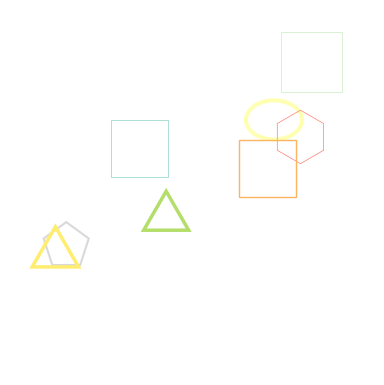[{"shape": "square", "thickness": 0.5, "radius": 0.37, "center": [0.363, 0.614]}, {"shape": "oval", "thickness": 3, "radius": 0.36, "center": [0.712, 0.689]}, {"shape": "hexagon", "thickness": 0.5, "radius": 0.35, "center": [0.78, 0.644]}, {"shape": "square", "thickness": 1, "radius": 0.37, "center": [0.695, 0.563]}, {"shape": "triangle", "thickness": 2.5, "radius": 0.34, "center": [0.432, 0.436]}, {"shape": "pentagon", "thickness": 1.5, "radius": 0.31, "center": [0.172, 0.361]}, {"shape": "square", "thickness": 0.5, "radius": 0.39, "center": [0.809, 0.839]}, {"shape": "triangle", "thickness": 2.5, "radius": 0.35, "center": [0.144, 0.341]}]